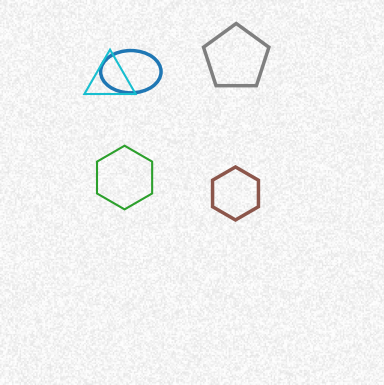[{"shape": "oval", "thickness": 2.5, "radius": 0.39, "center": [0.34, 0.814]}, {"shape": "hexagon", "thickness": 1.5, "radius": 0.41, "center": [0.324, 0.539]}, {"shape": "hexagon", "thickness": 2.5, "radius": 0.34, "center": [0.612, 0.497]}, {"shape": "pentagon", "thickness": 2.5, "radius": 0.45, "center": [0.614, 0.85]}, {"shape": "triangle", "thickness": 1.5, "radius": 0.38, "center": [0.286, 0.794]}]